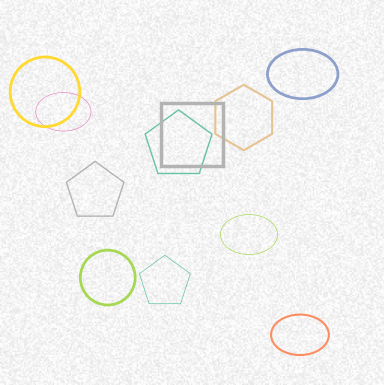[{"shape": "pentagon", "thickness": 0.5, "radius": 0.35, "center": [0.428, 0.268]}, {"shape": "pentagon", "thickness": 1, "radius": 0.46, "center": [0.464, 0.623]}, {"shape": "oval", "thickness": 1.5, "radius": 0.38, "center": [0.779, 0.13]}, {"shape": "oval", "thickness": 2, "radius": 0.46, "center": [0.786, 0.808]}, {"shape": "oval", "thickness": 0.5, "radius": 0.36, "center": [0.165, 0.71]}, {"shape": "oval", "thickness": 0.5, "radius": 0.37, "center": [0.647, 0.391]}, {"shape": "circle", "thickness": 2, "radius": 0.36, "center": [0.28, 0.279]}, {"shape": "circle", "thickness": 2, "radius": 0.45, "center": [0.117, 0.762]}, {"shape": "hexagon", "thickness": 1.5, "radius": 0.43, "center": [0.633, 0.695]}, {"shape": "pentagon", "thickness": 1, "radius": 0.39, "center": [0.247, 0.502]}, {"shape": "square", "thickness": 2.5, "radius": 0.41, "center": [0.498, 0.65]}]